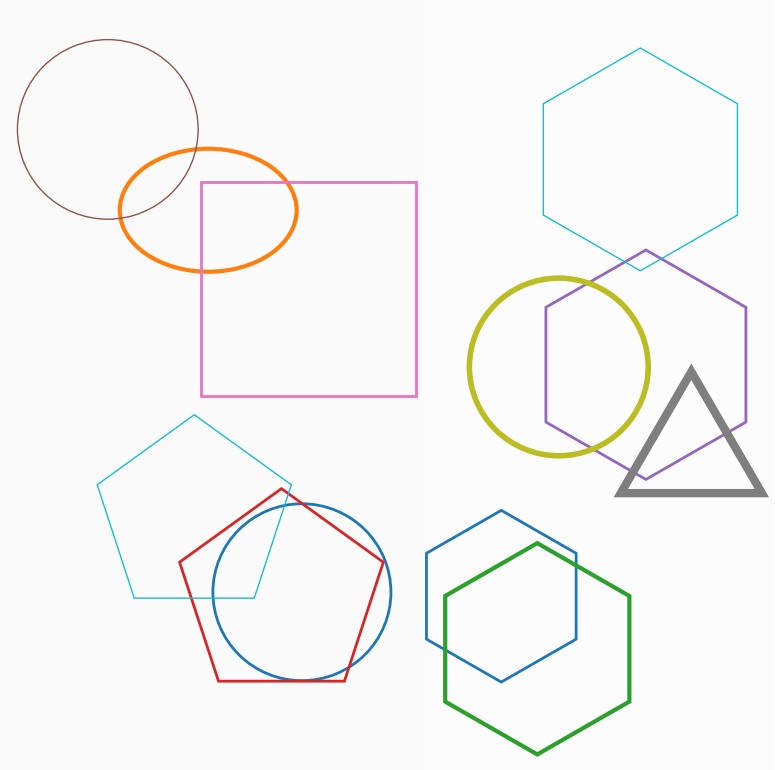[{"shape": "hexagon", "thickness": 1, "radius": 0.56, "center": [0.647, 0.226]}, {"shape": "circle", "thickness": 1, "radius": 0.57, "center": [0.39, 0.231]}, {"shape": "oval", "thickness": 1.5, "radius": 0.57, "center": [0.269, 0.727]}, {"shape": "hexagon", "thickness": 1.5, "radius": 0.69, "center": [0.693, 0.157]}, {"shape": "pentagon", "thickness": 1, "radius": 0.69, "center": [0.363, 0.227]}, {"shape": "hexagon", "thickness": 1, "radius": 0.75, "center": [0.833, 0.526]}, {"shape": "circle", "thickness": 0.5, "radius": 0.58, "center": [0.139, 0.832]}, {"shape": "square", "thickness": 1, "radius": 0.7, "center": [0.398, 0.624]}, {"shape": "triangle", "thickness": 3, "radius": 0.53, "center": [0.892, 0.412]}, {"shape": "circle", "thickness": 2, "radius": 0.58, "center": [0.721, 0.523]}, {"shape": "pentagon", "thickness": 0.5, "radius": 0.66, "center": [0.251, 0.33]}, {"shape": "hexagon", "thickness": 0.5, "radius": 0.72, "center": [0.826, 0.793]}]